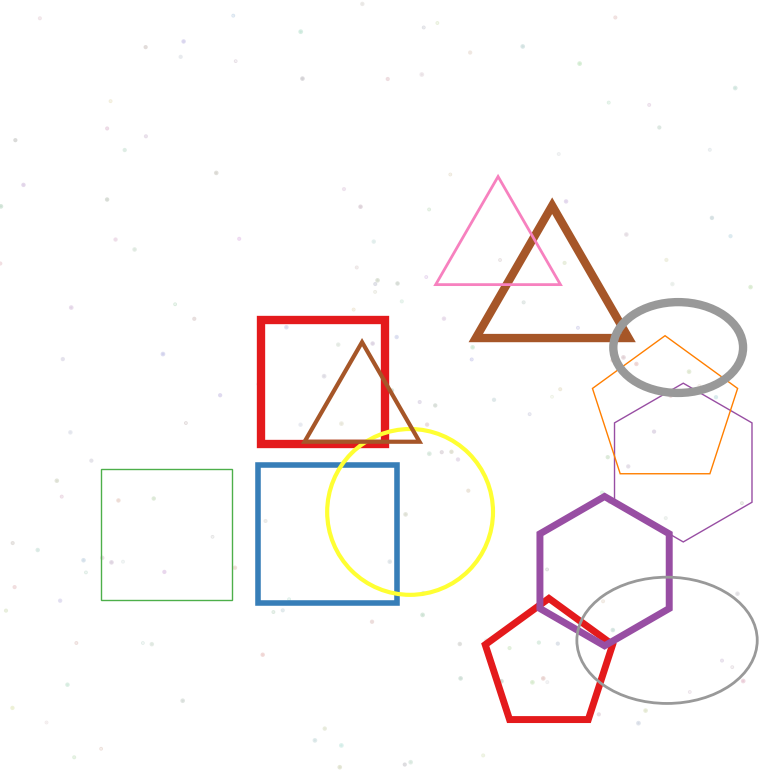[{"shape": "pentagon", "thickness": 2.5, "radius": 0.43, "center": [0.713, 0.136]}, {"shape": "square", "thickness": 3, "radius": 0.4, "center": [0.42, 0.504]}, {"shape": "square", "thickness": 2, "radius": 0.45, "center": [0.425, 0.307]}, {"shape": "square", "thickness": 0.5, "radius": 0.43, "center": [0.216, 0.306]}, {"shape": "hexagon", "thickness": 2.5, "radius": 0.48, "center": [0.785, 0.258]}, {"shape": "hexagon", "thickness": 0.5, "radius": 0.52, "center": [0.887, 0.399]}, {"shape": "pentagon", "thickness": 0.5, "radius": 0.5, "center": [0.864, 0.465]}, {"shape": "circle", "thickness": 1.5, "radius": 0.54, "center": [0.533, 0.335]}, {"shape": "triangle", "thickness": 3, "radius": 0.57, "center": [0.717, 0.618]}, {"shape": "triangle", "thickness": 1.5, "radius": 0.43, "center": [0.47, 0.469]}, {"shape": "triangle", "thickness": 1, "radius": 0.47, "center": [0.647, 0.677]}, {"shape": "oval", "thickness": 1, "radius": 0.59, "center": [0.866, 0.168]}, {"shape": "oval", "thickness": 3, "radius": 0.42, "center": [0.881, 0.549]}]